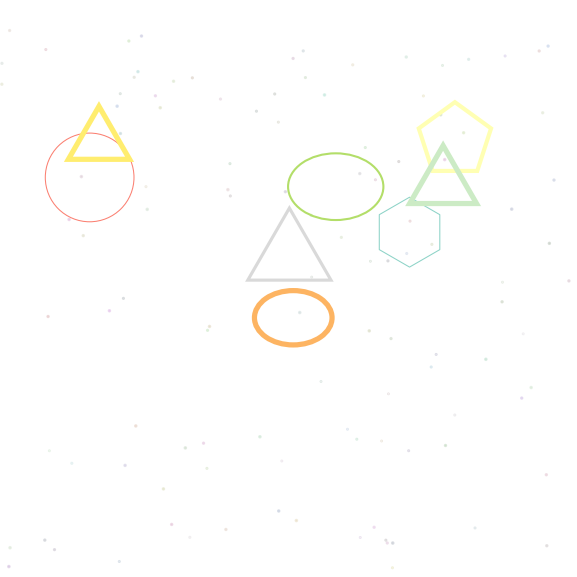[{"shape": "hexagon", "thickness": 0.5, "radius": 0.3, "center": [0.709, 0.597]}, {"shape": "pentagon", "thickness": 2, "radius": 0.33, "center": [0.788, 0.756]}, {"shape": "circle", "thickness": 0.5, "radius": 0.38, "center": [0.155, 0.692]}, {"shape": "oval", "thickness": 2.5, "radius": 0.34, "center": [0.508, 0.449]}, {"shape": "oval", "thickness": 1, "radius": 0.41, "center": [0.581, 0.676]}, {"shape": "triangle", "thickness": 1.5, "radius": 0.42, "center": [0.501, 0.556]}, {"shape": "triangle", "thickness": 2.5, "radius": 0.33, "center": [0.767, 0.68]}, {"shape": "triangle", "thickness": 2.5, "radius": 0.31, "center": [0.171, 0.754]}]